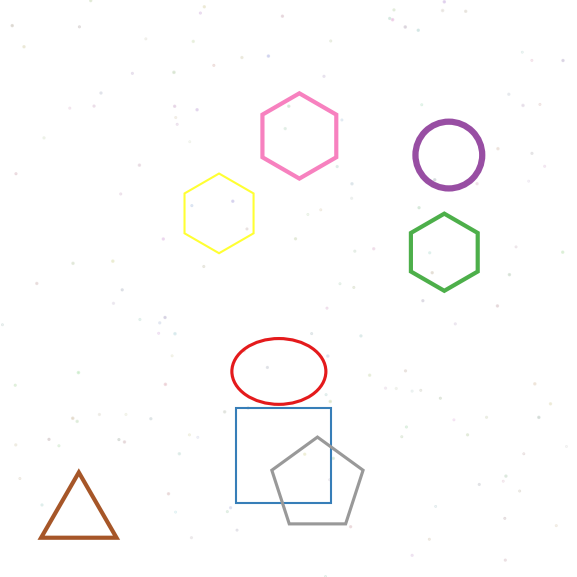[{"shape": "oval", "thickness": 1.5, "radius": 0.41, "center": [0.483, 0.356]}, {"shape": "square", "thickness": 1, "radius": 0.41, "center": [0.491, 0.21]}, {"shape": "hexagon", "thickness": 2, "radius": 0.33, "center": [0.769, 0.562]}, {"shape": "circle", "thickness": 3, "radius": 0.29, "center": [0.777, 0.731]}, {"shape": "hexagon", "thickness": 1, "radius": 0.35, "center": [0.379, 0.63]}, {"shape": "triangle", "thickness": 2, "radius": 0.38, "center": [0.136, 0.106]}, {"shape": "hexagon", "thickness": 2, "radius": 0.37, "center": [0.518, 0.764]}, {"shape": "pentagon", "thickness": 1.5, "radius": 0.42, "center": [0.55, 0.159]}]